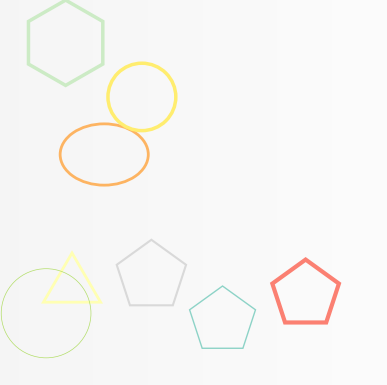[{"shape": "pentagon", "thickness": 1, "radius": 0.45, "center": [0.574, 0.168]}, {"shape": "triangle", "thickness": 2, "radius": 0.43, "center": [0.186, 0.258]}, {"shape": "pentagon", "thickness": 3, "radius": 0.45, "center": [0.789, 0.235]}, {"shape": "oval", "thickness": 2, "radius": 0.57, "center": [0.269, 0.599]}, {"shape": "circle", "thickness": 0.5, "radius": 0.58, "center": [0.119, 0.186]}, {"shape": "pentagon", "thickness": 1.5, "radius": 0.47, "center": [0.391, 0.283]}, {"shape": "hexagon", "thickness": 2.5, "radius": 0.55, "center": [0.169, 0.889]}, {"shape": "circle", "thickness": 2.5, "radius": 0.44, "center": [0.366, 0.748]}]